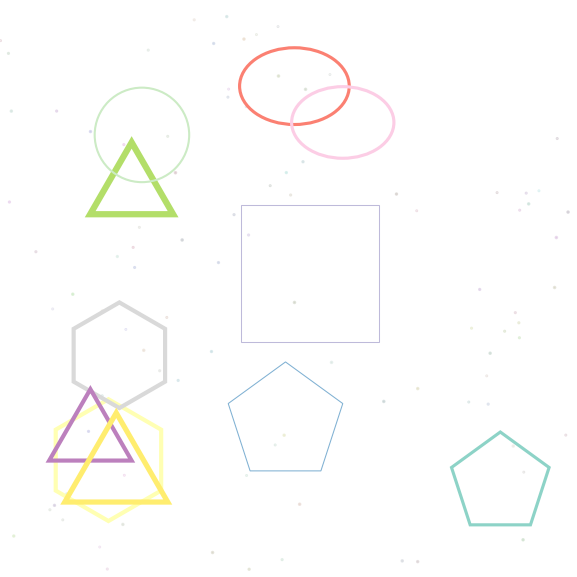[{"shape": "pentagon", "thickness": 1.5, "radius": 0.44, "center": [0.866, 0.162]}, {"shape": "hexagon", "thickness": 2, "radius": 0.53, "center": [0.188, 0.202]}, {"shape": "square", "thickness": 0.5, "radius": 0.6, "center": [0.537, 0.526]}, {"shape": "oval", "thickness": 1.5, "radius": 0.47, "center": [0.51, 0.85]}, {"shape": "pentagon", "thickness": 0.5, "radius": 0.52, "center": [0.494, 0.268]}, {"shape": "triangle", "thickness": 3, "radius": 0.41, "center": [0.228, 0.67]}, {"shape": "oval", "thickness": 1.5, "radius": 0.44, "center": [0.594, 0.787]}, {"shape": "hexagon", "thickness": 2, "radius": 0.46, "center": [0.207, 0.384]}, {"shape": "triangle", "thickness": 2, "radius": 0.41, "center": [0.157, 0.243]}, {"shape": "circle", "thickness": 1, "radius": 0.41, "center": [0.246, 0.766]}, {"shape": "triangle", "thickness": 2.5, "radius": 0.51, "center": [0.201, 0.181]}]